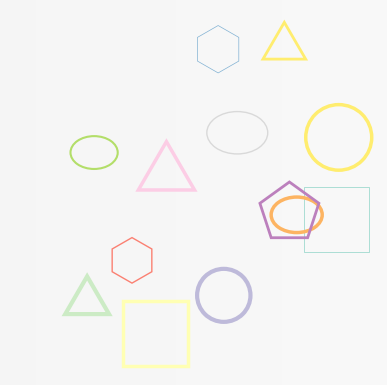[{"shape": "square", "thickness": 0.5, "radius": 0.42, "center": [0.868, 0.43]}, {"shape": "square", "thickness": 2.5, "radius": 0.42, "center": [0.402, 0.134]}, {"shape": "circle", "thickness": 3, "radius": 0.34, "center": [0.578, 0.233]}, {"shape": "hexagon", "thickness": 1, "radius": 0.3, "center": [0.341, 0.324]}, {"shape": "hexagon", "thickness": 0.5, "radius": 0.31, "center": [0.563, 0.872]}, {"shape": "oval", "thickness": 2.5, "radius": 0.33, "center": [0.766, 0.442]}, {"shape": "oval", "thickness": 1.5, "radius": 0.3, "center": [0.243, 0.604]}, {"shape": "triangle", "thickness": 2.5, "radius": 0.42, "center": [0.43, 0.548]}, {"shape": "oval", "thickness": 1, "radius": 0.39, "center": [0.612, 0.655]}, {"shape": "pentagon", "thickness": 2, "radius": 0.4, "center": [0.747, 0.447]}, {"shape": "triangle", "thickness": 3, "radius": 0.33, "center": [0.225, 0.217]}, {"shape": "circle", "thickness": 2.5, "radius": 0.43, "center": [0.874, 0.643]}, {"shape": "triangle", "thickness": 2, "radius": 0.32, "center": [0.734, 0.878]}]